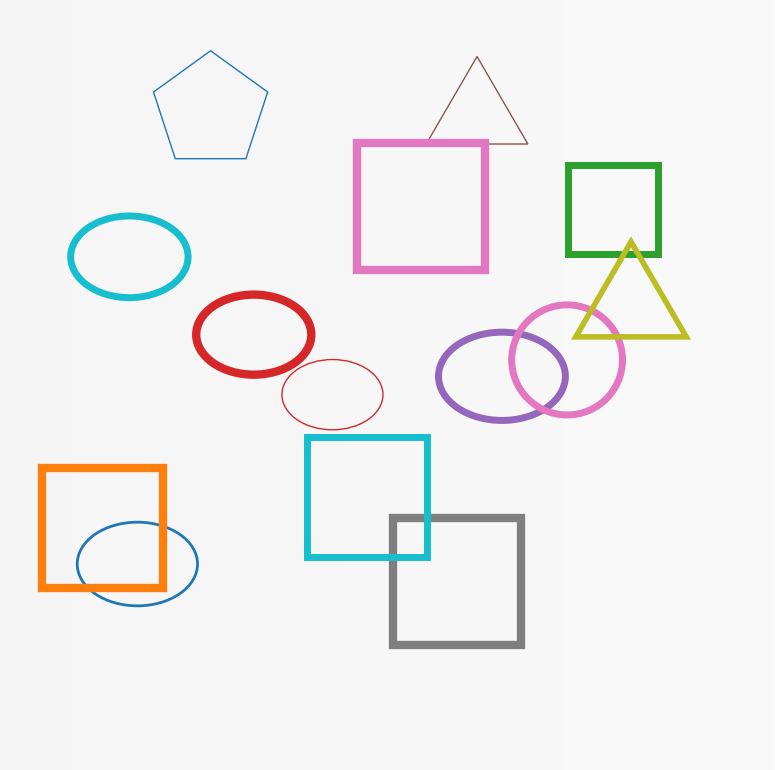[{"shape": "pentagon", "thickness": 0.5, "radius": 0.39, "center": [0.272, 0.857]}, {"shape": "oval", "thickness": 1, "radius": 0.39, "center": [0.177, 0.268]}, {"shape": "square", "thickness": 3, "radius": 0.39, "center": [0.132, 0.314]}, {"shape": "square", "thickness": 2.5, "radius": 0.29, "center": [0.791, 0.728]}, {"shape": "oval", "thickness": 3, "radius": 0.37, "center": [0.327, 0.565]}, {"shape": "oval", "thickness": 0.5, "radius": 0.33, "center": [0.429, 0.487]}, {"shape": "oval", "thickness": 2.5, "radius": 0.41, "center": [0.648, 0.511]}, {"shape": "triangle", "thickness": 0.5, "radius": 0.38, "center": [0.616, 0.851]}, {"shape": "circle", "thickness": 2.5, "radius": 0.36, "center": [0.732, 0.533]}, {"shape": "square", "thickness": 3, "radius": 0.41, "center": [0.543, 0.731]}, {"shape": "square", "thickness": 3, "radius": 0.41, "center": [0.59, 0.244]}, {"shape": "triangle", "thickness": 2, "radius": 0.41, "center": [0.814, 0.604]}, {"shape": "oval", "thickness": 2.5, "radius": 0.38, "center": [0.167, 0.666]}, {"shape": "square", "thickness": 2.5, "radius": 0.39, "center": [0.473, 0.354]}]